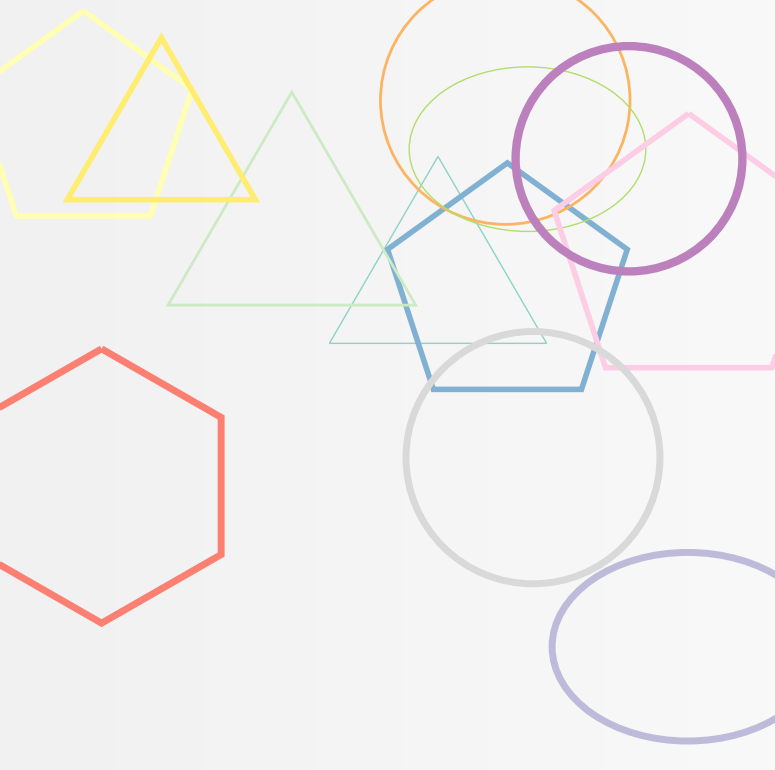[{"shape": "triangle", "thickness": 0.5, "radius": 0.81, "center": [0.565, 0.635]}, {"shape": "pentagon", "thickness": 2, "radius": 0.74, "center": [0.108, 0.839]}, {"shape": "oval", "thickness": 2.5, "radius": 0.87, "center": [0.887, 0.16]}, {"shape": "hexagon", "thickness": 2.5, "radius": 0.89, "center": [0.131, 0.369]}, {"shape": "pentagon", "thickness": 2, "radius": 0.81, "center": [0.655, 0.626]}, {"shape": "circle", "thickness": 1, "radius": 0.8, "center": [0.652, 0.87]}, {"shape": "oval", "thickness": 0.5, "radius": 0.76, "center": [0.681, 0.806]}, {"shape": "pentagon", "thickness": 2, "radius": 0.91, "center": [0.889, 0.67]}, {"shape": "circle", "thickness": 2.5, "radius": 0.82, "center": [0.688, 0.406]}, {"shape": "circle", "thickness": 3, "radius": 0.73, "center": [0.812, 0.794]}, {"shape": "triangle", "thickness": 1, "radius": 0.92, "center": [0.377, 0.696]}, {"shape": "triangle", "thickness": 2, "radius": 0.7, "center": [0.208, 0.811]}]